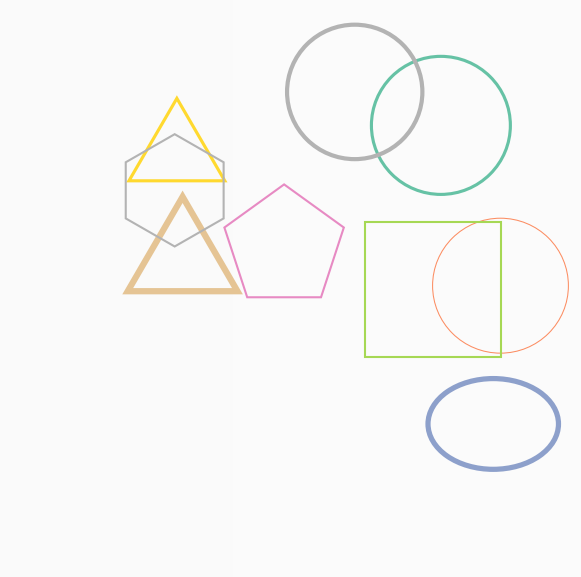[{"shape": "circle", "thickness": 1.5, "radius": 0.6, "center": [0.759, 0.782]}, {"shape": "circle", "thickness": 0.5, "radius": 0.58, "center": [0.861, 0.504]}, {"shape": "oval", "thickness": 2.5, "radius": 0.56, "center": [0.849, 0.265]}, {"shape": "pentagon", "thickness": 1, "radius": 0.54, "center": [0.489, 0.572]}, {"shape": "square", "thickness": 1, "radius": 0.58, "center": [0.745, 0.498]}, {"shape": "triangle", "thickness": 1.5, "radius": 0.48, "center": [0.304, 0.734]}, {"shape": "triangle", "thickness": 3, "radius": 0.55, "center": [0.314, 0.549]}, {"shape": "circle", "thickness": 2, "radius": 0.58, "center": [0.61, 0.84]}, {"shape": "hexagon", "thickness": 1, "radius": 0.49, "center": [0.301, 0.67]}]